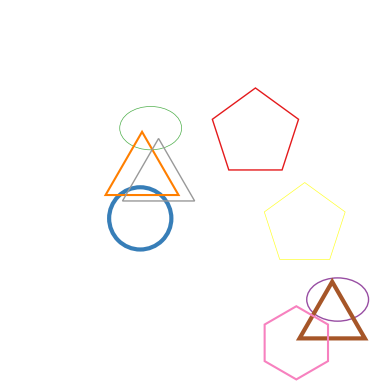[{"shape": "pentagon", "thickness": 1, "radius": 0.59, "center": [0.663, 0.654]}, {"shape": "circle", "thickness": 3, "radius": 0.4, "center": [0.364, 0.433]}, {"shape": "oval", "thickness": 0.5, "radius": 0.4, "center": [0.391, 0.667]}, {"shape": "oval", "thickness": 1, "radius": 0.4, "center": [0.877, 0.222]}, {"shape": "triangle", "thickness": 1.5, "radius": 0.55, "center": [0.369, 0.548]}, {"shape": "pentagon", "thickness": 0.5, "radius": 0.55, "center": [0.792, 0.415]}, {"shape": "triangle", "thickness": 3, "radius": 0.49, "center": [0.863, 0.17]}, {"shape": "hexagon", "thickness": 1.5, "radius": 0.48, "center": [0.77, 0.11]}, {"shape": "triangle", "thickness": 1, "radius": 0.54, "center": [0.412, 0.532]}]